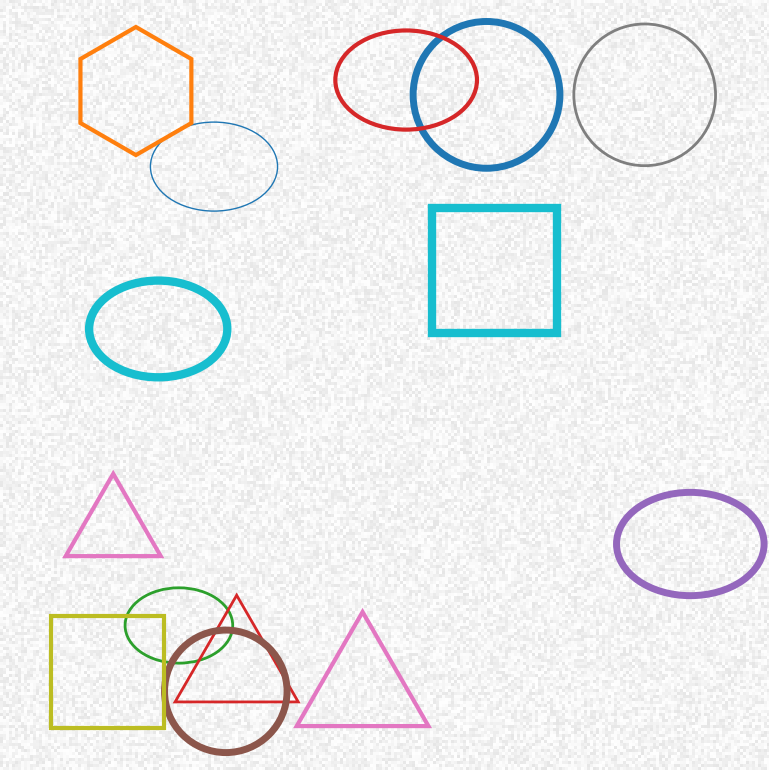[{"shape": "circle", "thickness": 2.5, "radius": 0.48, "center": [0.632, 0.877]}, {"shape": "oval", "thickness": 0.5, "radius": 0.41, "center": [0.278, 0.784]}, {"shape": "hexagon", "thickness": 1.5, "radius": 0.42, "center": [0.177, 0.882]}, {"shape": "oval", "thickness": 1, "radius": 0.35, "center": [0.232, 0.188]}, {"shape": "triangle", "thickness": 1, "radius": 0.46, "center": [0.307, 0.135]}, {"shape": "oval", "thickness": 1.5, "radius": 0.46, "center": [0.527, 0.896]}, {"shape": "oval", "thickness": 2.5, "radius": 0.48, "center": [0.897, 0.293]}, {"shape": "circle", "thickness": 2.5, "radius": 0.4, "center": [0.293, 0.102]}, {"shape": "triangle", "thickness": 1.5, "radius": 0.49, "center": [0.471, 0.106]}, {"shape": "triangle", "thickness": 1.5, "radius": 0.36, "center": [0.147, 0.313]}, {"shape": "circle", "thickness": 1, "radius": 0.46, "center": [0.837, 0.877]}, {"shape": "square", "thickness": 1.5, "radius": 0.37, "center": [0.139, 0.127]}, {"shape": "oval", "thickness": 3, "radius": 0.45, "center": [0.205, 0.573]}, {"shape": "square", "thickness": 3, "radius": 0.41, "center": [0.642, 0.648]}]